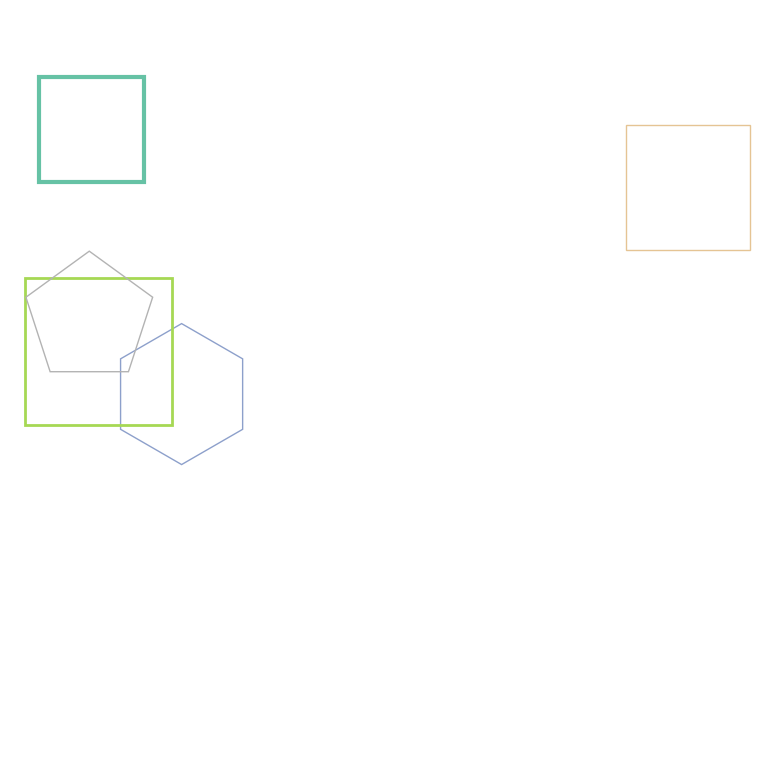[{"shape": "square", "thickness": 1.5, "radius": 0.34, "center": [0.119, 0.832]}, {"shape": "hexagon", "thickness": 0.5, "radius": 0.46, "center": [0.236, 0.488]}, {"shape": "square", "thickness": 1, "radius": 0.48, "center": [0.128, 0.544]}, {"shape": "square", "thickness": 0.5, "radius": 0.4, "center": [0.893, 0.757]}, {"shape": "pentagon", "thickness": 0.5, "radius": 0.43, "center": [0.116, 0.587]}]